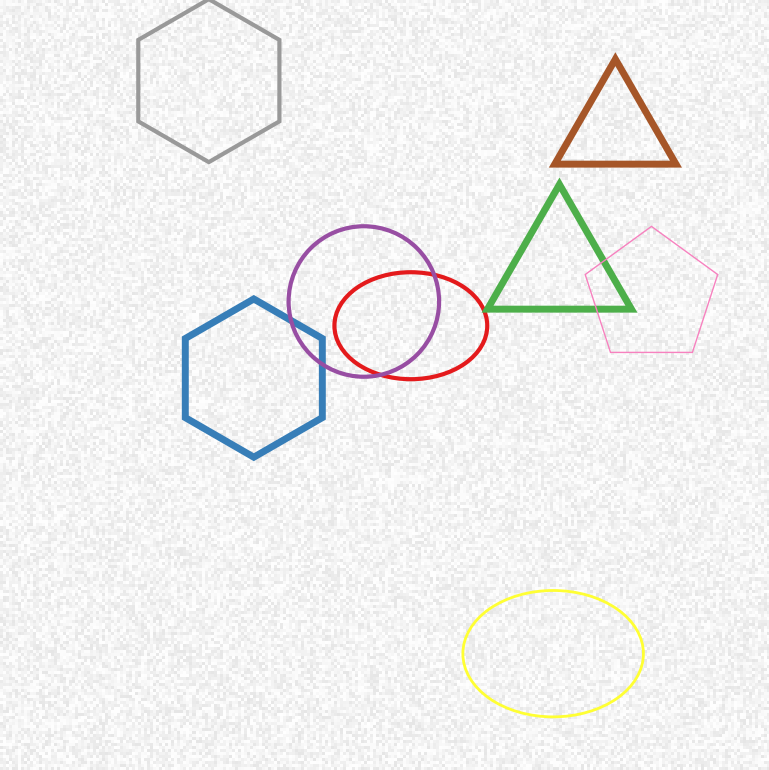[{"shape": "oval", "thickness": 1.5, "radius": 0.5, "center": [0.534, 0.577]}, {"shape": "hexagon", "thickness": 2.5, "radius": 0.51, "center": [0.33, 0.509]}, {"shape": "triangle", "thickness": 2.5, "radius": 0.54, "center": [0.727, 0.652]}, {"shape": "circle", "thickness": 1.5, "radius": 0.49, "center": [0.473, 0.608]}, {"shape": "oval", "thickness": 1, "radius": 0.59, "center": [0.718, 0.151]}, {"shape": "triangle", "thickness": 2.5, "radius": 0.45, "center": [0.799, 0.832]}, {"shape": "pentagon", "thickness": 0.5, "radius": 0.45, "center": [0.846, 0.616]}, {"shape": "hexagon", "thickness": 1.5, "radius": 0.53, "center": [0.271, 0.895]}]